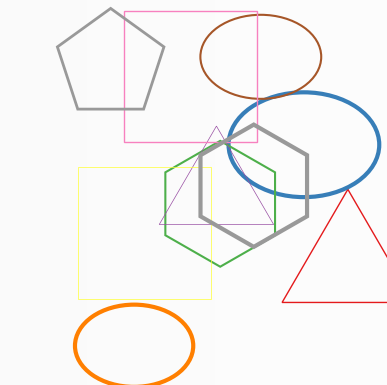[{"shape": "triangle", "thickness": 1, "radius": 0.98, "center": [0.898, 0.312]}, {"shape": "oval", "thickness": 3, "radius": 0.97, "center": [0.784, 0.624]}, {"shape": "hexagon", "thickness": 1.5, "radius": 0.82, "center": [0.568, 0.471]}, {"shape": "triangle", "thickness": 0.5, "radius": 0.85, "center": [0.559, 0.502]}, {"shape": "oval", "thickness": 3, "radius": 0.76, "center": [0.346, 0.102]}, {"shape": "square", "thickness": 0.5, "radius": 0.86, "center": [0.374, 0.395]}, {"shape": "oval", "thickness": 1.5, "radius": 0.78, "center": [0.673, 0.852]}, {"shape": "square", "thickness": 1, "radius": 0.86, "center": [0.491, 0.801]}, {"shape": "pentagon", "thickness": 2, "radius": 0.72, "center": [0.286, 0.834]}, {"shape": "hexagon", "thickness": 3, "radius": 0.79, "center": [0.655, 0.518]}]